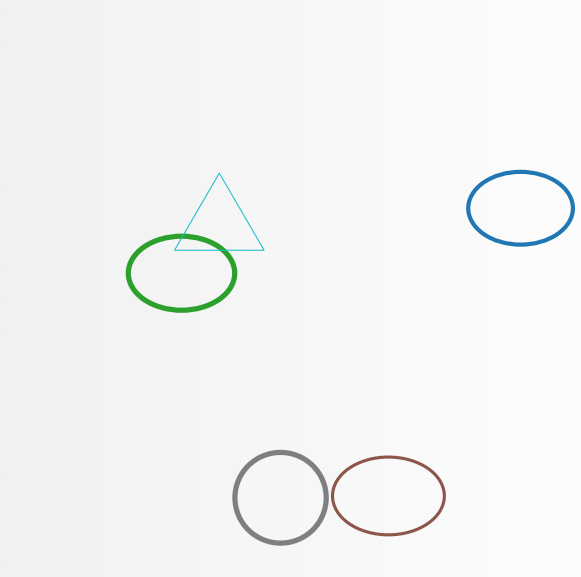[{"shape": "oval", "thickness": 2, "radius": 0.45, "center": [0.896, 0.639]}, {"shape": "oval", "thickness": 2.5, "radius": 0.46, "center": [0.312, 0.526]}, {"shape": "oval", "thickness": 1.5, "radius": 0.48, "center": [0.668, 0.14]}, {"shape": "circle", "thickness": 2.5, "radius": 0.39, "center": [0.483, 0.137]}, {"shape": "triangle", "thickness": 0.5, "radius": 0.45, "center": [0.377, 0.61]}]